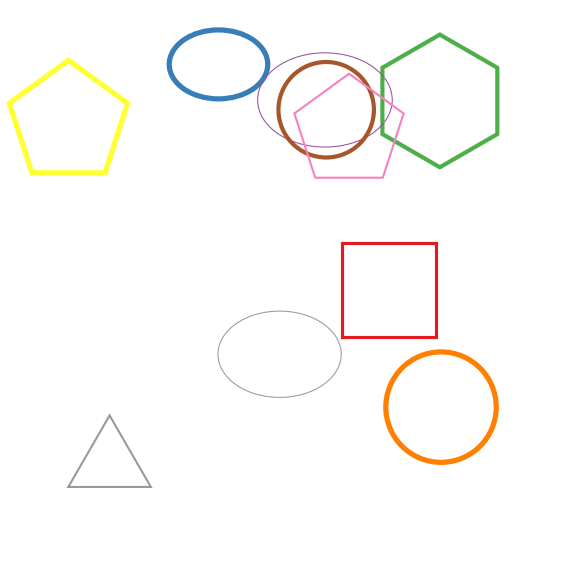[{"shape": "square", "thickness": 1.5, "radius": 0.41, "center": [0.673, 0.497]}, {"shape": "oval", "thickness": 2.5, "radius": 0.43, "center": [0.378, 0.888]}, {"shape": "hexagon", "thickness": 2, "radius": 0.57, "center": [0.762, 0.824]}, {"shape": "oval", "thickness": 0.5, "radius": 0.58, "center": [0.563, 0.826]}, {"shape": "circle", "thickness": 2.5, "radius": 0.48, "center": [0.764, 0.294]}, {"shape": "pentagon", "thickness": 2.5, "radius": 0.54, "center": [0.119, 0.787]}, {"shape": "circle", "thickness": 2, "radius": 0.41, "center": [0.565, 0.809]}, {"shape": "pentagon", "thickness": 1, "radius": 0.5, "center": [0.604, 0.772]}, {"shape": "triangle", "thickness": 1, "radius": 0.41, "center": [0.19, 0.197]}, {"shape": "oval", "thickness": 0.5, "radius": 0.53, "center": [0.484, 0.386]}]